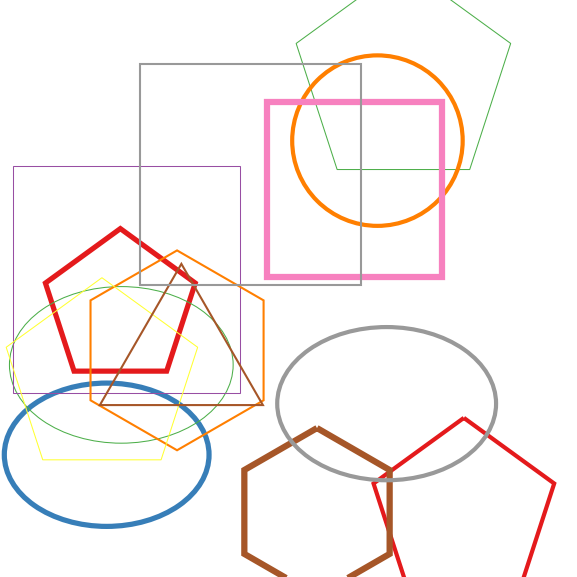[{"shape": "pentagon", "thickness": 2, "radius": 0.82, "center": [0.803, 0.111]}, {"shape": "pentagon", "thickness": 2.5, "radius": 0.68, "center": [0.208, 0.467]}, {"shape": "oval", "thickness": 2.5, "radius": 0.89, "center": [0.185, 0.212]}, {"shape": "oval", "thickness": 0.5, "radius": 0.97, "center": [0.21, 0.367]}, {"shape": "pentagon", "thickness": 0.5, "radius": 0.98, "center": [0.699, 0.864]}, {"shape": "square", "thickness": 0.5, "radius": 0.98, "center": [0.219, 0.515]}, {"shape": "hexagon", "thickness": 1, "radius": 0.87, "center": [0.307, 0.392]}, {"shape": "circle", "thickness": 2, "radius": 0.74, "center": [0.654, 0.756]}, {"shape": "pentagon", "thickness": 0.5, "radius": 0.87, "center": [0.176, 0.344]}, {"shape": "triangle", "thickness": 1, "radius": 0.81, "center": [0.314, 0.379]}, {"shape": "hexagon", "thickness": 3, "radius": 0.73, "center": [0.549, 0.113]}, {"shape": "square", "thickness": 3, "radius": 0.76, "center": [0.614, 0.671]}, {"shape": "square", "thickness": 1, "radius": 0.96, "center": [0.434, 0.697]}, {"shape": "oval", "thickness": 2, "radius": 0.95, "center": [0.67, 0.3]}]